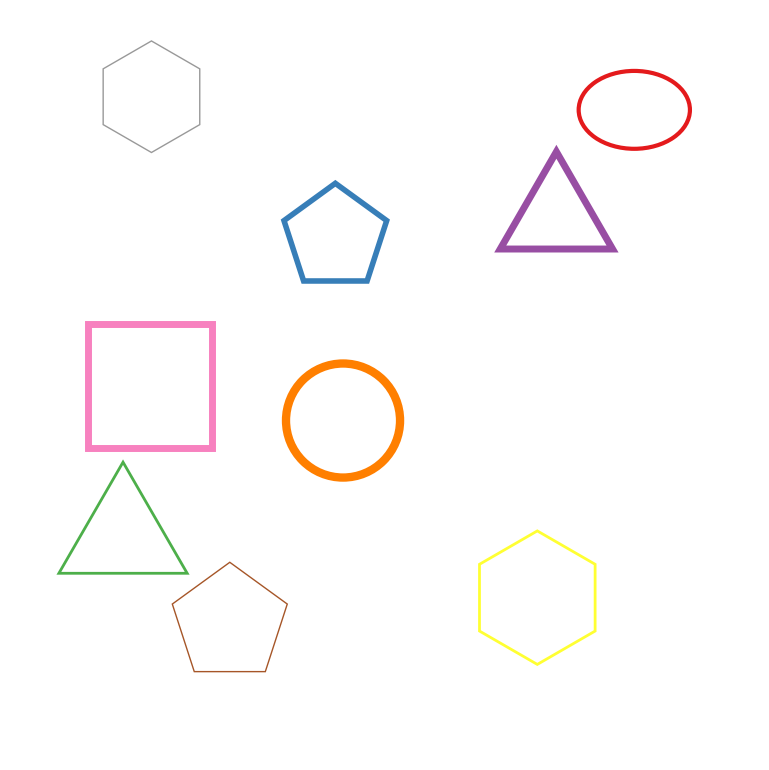[{"shape": "oval", "thickness": 1.5, "radius": 0.36, "center": [0.824, 0.857]}, {"shape": "pentagon", "thickness": 2, "radius": 0.35, "center": [0.436, 0.692]}, {"shape": "triangle", "thickness": 1, "radius": 0.48, "center": [0.16, 0.304]}, {"shape": "triangle", "thickness": 2.5, "radius": 0.42, "center": [0.723, 0.719]}, {"shape": "circle", "thickness": 3, "radius": 0.37, "center": [0.445, 0.454]}, {"shape": "hexagon", "thickness": 1, "radius": 0.43, "center": [0.698, 0.224]}, {"shape": "pentagon", "thickness": 0.5, "radius": 0.39, "center": [0.298, 0.191]}, {"shape": "square", "thickness": 2.5, "radius": 0.4, "center": [0.195, 0.499]}, {"shape": "hexagon", "thickness": 0.5, "radius": 0.36, "center": [0.197, 0.874]}]